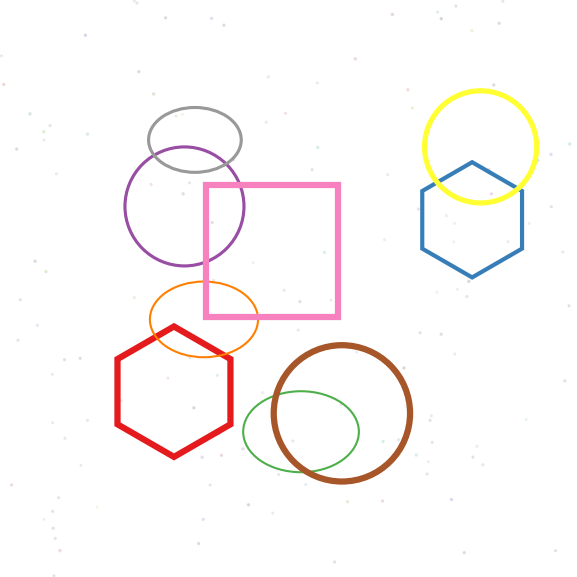[{"shape": "hexagon", "thickness": 3, "radius": 0.56, "center": [0.301, 0.321]}, {"shape": "hexagon", "thickness": 2, "radius": 0.5, "center": [0.818, 0.618]}, {"shape": "oval", "thickness": 1, "radius": 0.5, "center": [0.521, 0.252]}, {"shape": "circle", "thickness": 1.5, "radius": 0.52, "center": [0.319, 0.642]}, {"shape": "oval", "thickness": 1, "radius": 0.47, "center": [0.353, 0.446]}, {"shape": "circle", "thickness": 2.5, "radius": 0.49, "center": [0.832, 0.745]}, {"shape": "circle", "thickness": 3, "radius": 0.59, "center": [0.592, 0.283]}, {"shape": "square", "thickness": 3, "radius": 0.57, "center": [0.471, 0.565]}, {"shape": "oval", "thickness": 1.5, "radius": 0.4, "center": [0.338, 0.757]}]